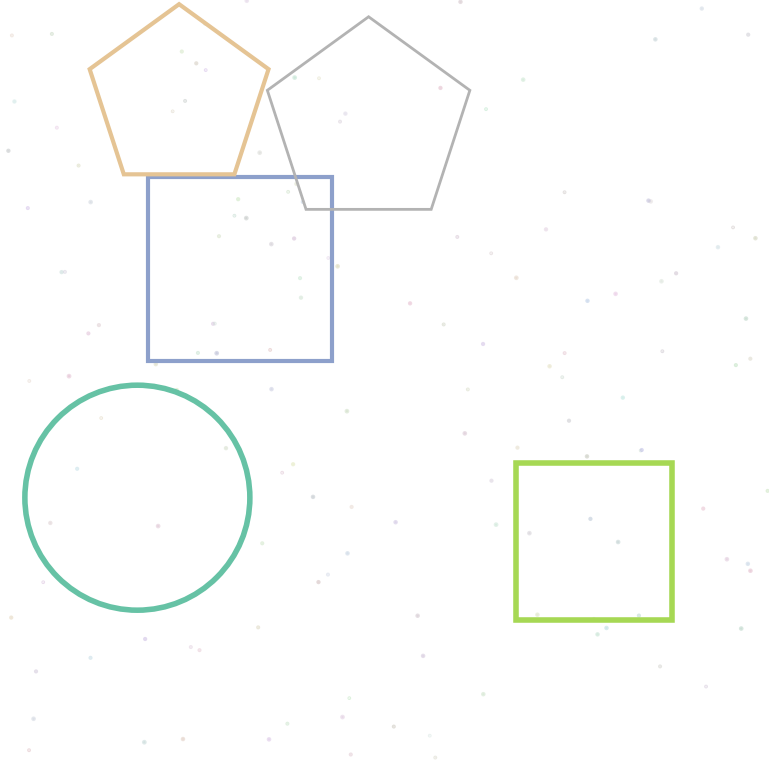[{"shape": "circle", "thickness": 2, "radius": 0.73, "center": [0.178, 0.354]}, {"shape": "square", "thickness": 1.5, "radius": 0.6, "center": [0.312, 0.65]}, {"shape": "square", "thickness": 2, "radius": 0.51, "center": [0.771, 0.297]}, {"shape": "pentagon", "thickness": 1.5, "radius": 0.61, "center": [0.233, 0.872]}, {"shape": "pentagon", "thickness": 1, "radius": 0.69, "center": [0.479, 0.84]}]